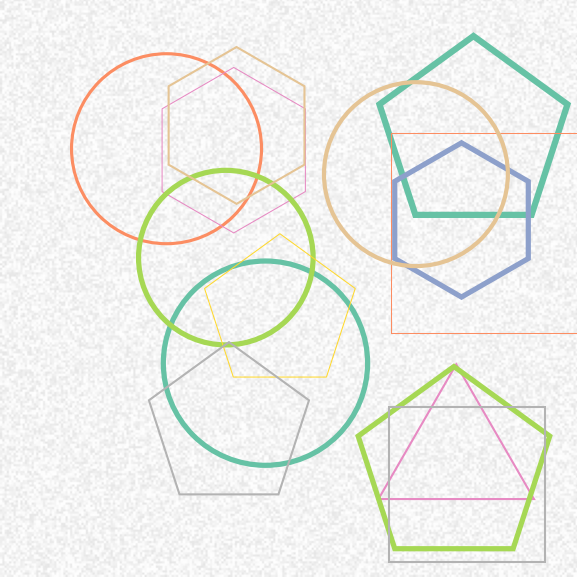[{"shape": "circle", "thickness": 2.5, "radius": 0.88, "center": [0.46, 0.37]}, {"shape": "pentagon", "thickness": 3, "radius": 0.86, "center": [0.82, 0.766]}, {"shape": "circle", "thickness": 1.5, "radius": 0.82, "center": [0.288, 0.742]}, {"shape": "square", "thickness": 0.5, "radius": 0.87, "center": [0.852, 0.596]}, {"shape": "hexagon", "thickness": 2.5, "radius": 0.67, "center": [0.799, 0.618]}, {"shape": "hexagon", "thickness": 0.5, "radius": 0.72, "center": [0.405, 0.739]}, {"shape": "triangle", "thickness": 1, "radius": 0.78, "center": [0.79, 0.213]}, {"shape": "pentagon", "thickness": 2.5, "radius": 0.87, "center": [0.786, 0.19]}, {"shape": "circle", "thickness": 2.5, "radius": 0.76, "center": [0.391, 0.553]}, {"shape": "pentagon", "thickness": 0.5, "radius": 0.69, "center": [0.485, 0.457]}, {"shape": "circle", "thickness": 2, "radius": 0.8, "center": [0.72, 0.698]}, {"shape": "hexagon", "thickness": 1, "radius": 0.68, "center": [0.41, 0.782]}, {"shape": "pentagon", "thickness": 1, "radius": 0.73, "center": [0.396, 0.261]}, {"shape": "square", "thickness": 1, "radius": 0.67, "center": [0.808, 0.16]}]